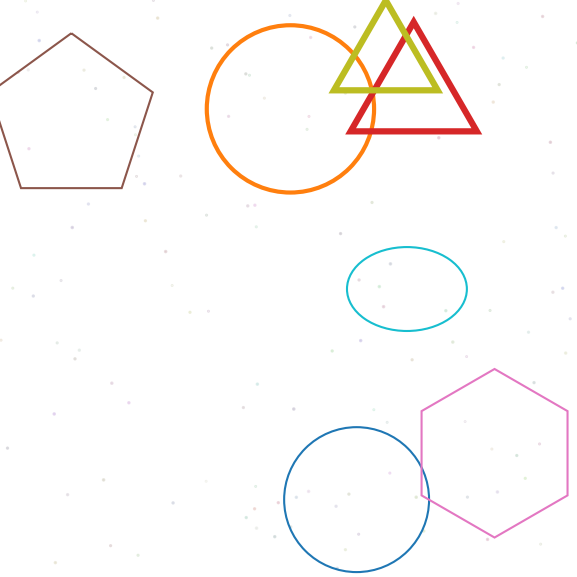[{"shape": "circle", "thickness": 1, "radius": 0.63, "center": [0.617, 0.134]}, {"shape": "circle", "thickness": 2, "radius": 0.72, "center": [0.503, 0.811]}, {"shape": "triangle", "thickness": 3, "radius": 0.63, "center": [0.716, 0.835]}, {"shape": "pentagon", "thickness": 1, "radius": 0.74, "center": [0.124, 0.793]}, {"shape": "hexagon", "thickness": 1, "radius": 0.73, "center": [0.856, 0.214]}, {"shape": "triangle", "thickness": 3, "radius": 0.52, "center": [0.668, 0.895]}, {"shape": "oval", "thickness": 1, "radius": 0.52, "center": [0.705, 0.499]}]